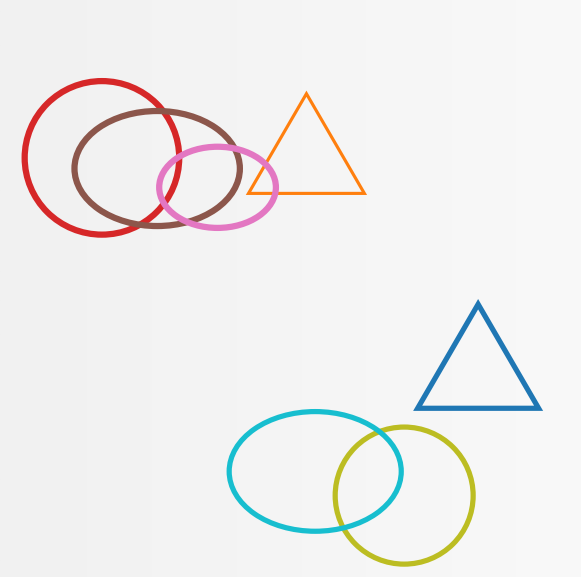[{"shape": "triangle", "thickness": 2.5, "radius": 0.6, "center": [0.823, 0.352]}, {"shape": "triangle", "thickness": 1.5, "radius": 0.58, "center": [0.527, 0.722]}, {"shape": "circle", "thickness": 3, "radius": 0.66, "center": [0.175, 0.726]}, {"shape": "oval", "thickness": 3, "radius": 0.71, "center": [0.27, 0.707]}, {"shape": "oval", "thickness": 3, "radius": 0.5, "center": [0.374, 0.675]}, {"shape": "circle", "thickness": 2.5, "radius": 0.59, "center": [0.695, 0.141]}, {"shape": "oval", "thickness": 2.5, "radius": 0.74, "center": [0.542, 0.183]}]